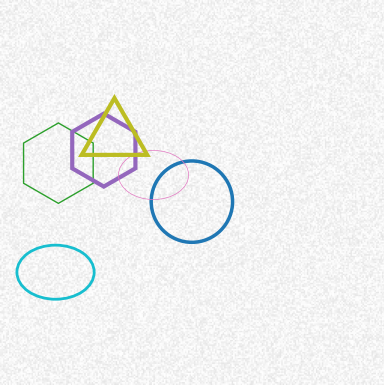[{"shape": "circle", "thickness": 2.5, "radius": 0.53, "center": [0.498, 0.476]}, {"shape": "hexagon", "thickness": 1, "radius": 0.52, "center": [0.152, 0.576]}, {"shape": "hexagon", "thickness": 3, "radius": 0.47, "center": [0.27, 0.61]}, {"shape": "oval", "thickness": 0.5, "radius": 0.46, "center": [0.399, 0.545]}, {"shape": "triangle", "thickness": 3, "radius": 0.49, "center": [0.297, 0.647]}, {"shape": "oval", "thickness": 2, "radius": 0.5, "center": [0.144, 0.293]}]